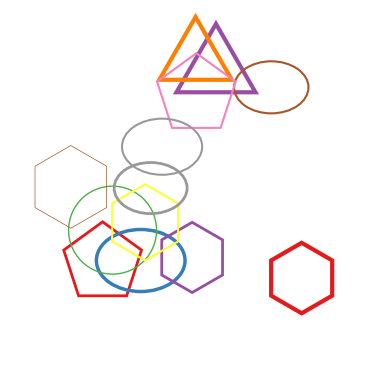[{"shape": "hexagon", "thickness": 3, "radius": 0.46, "center": [0.784, 0.278]}, {"shape": "pentagon", "thickness": 2, "radius": 0.53, "center": [0.267, 0.318]}, {"shape": "oval", "thickness": 2.5, "radius": 0.58, "center": [0.365, 0.323]}, {"shape": "circle", "thickness": 1, "radius": 0.57, "center": [0.292, 0.402]}, {"shape": "hexagon", "thickness": 2, "radius": 0.46, "center": [0.499, 0.331]}, {"shape": "triangle", "thickness": 3, "radius": 0.59, "center": [0.561, 0.82]}, {"shape": "triangle", "thickness": 3, "radius": 0.54, "center": [0.508, 0.847]}, {"shape": "hexagon", "thickness": 1.5, "radius": 0.49, "center": [0.377, 0.422]}, {"shape": "oval", "thickness": 1.5, "radius": 0.48, "center": [0.705, 0.773]}, {"shape": "hexagon", "thickness": 0.5, "radius": 0.54, "center": [0.184, 0.515]}, {"shape": "pentagon", "thickness": 1.5, "radius": 0.54, "center": [0.51, 0.755]}, {"shape": "oval", "thickness": 2, "radius": 0.47, "center": [0.391, 0.511]}, {"shape": "oval", "thickness": 1.5, "radius": 0.52, "center": [0.421, 0.619]}]